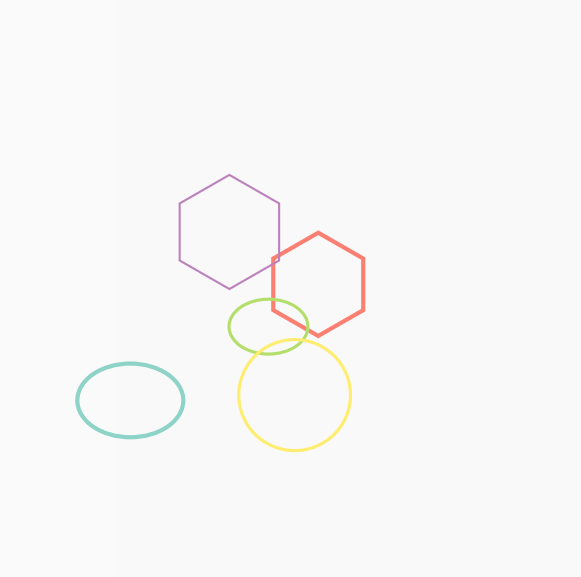[{"shape": "oval", "thickness": 2, "radius": 0.46, "center": [0.224, 0.306]}, {"shape": "hexagon", "thickness": 2, "radius": 0.45, "center": [0.548, 0.507]}, {"shape": "oval", "thickness": 1.5, "radius": 0.34, "center": [0.462, 0.434]}, {"shape": "hexagon", "thickness": 1, "radius": 0.49, "center": [0.395, 0.597]}, {"shape": "circle", "thickness": 1.5, "radius": 0.48, "center": [0.507, 0.315]}]